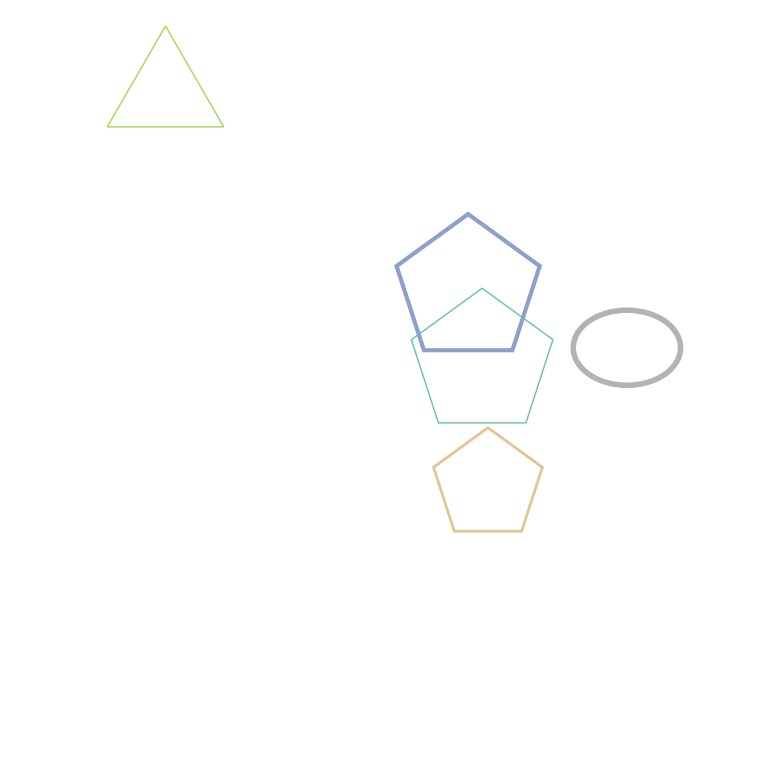[{"shape": "pentagon", "thickness": 0.5, "radius": 0.48, "center": [0.626, 0.529]}, {"shape": "pentagon", "thickness": 1.5, "radius": 0.49, "center": [0.608, 0.624]}, {"shape": "triangle", "thickness": 0.5, "radius": 0.44, "center": [0.215, 0.879]}, {"shape": "pentagon", "thickness": 1, "radius": 0.37, "center": [0.634, 0.37]}, {"shape": "oval", "thickness": 2, "radius": 0.35, "center": [0.814, 0.548]}]